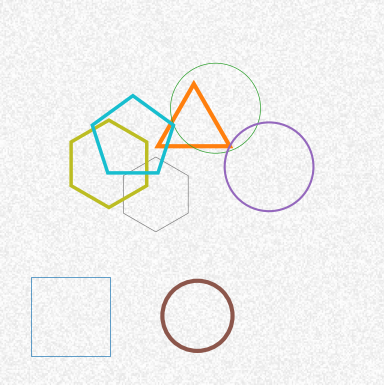[{"shape": "square", "thickness": 0.5, "radius": 0.51, "center": [0.183, 0.179]}, {"shape": "triangle", "thickness": 3, "radius": 0.54, "center": [0.503, 0.674]}, {"shape": "circle", "thickness": 0.5, "radius": 0.58, "center": [0.56, 0.719]}, {"shape": "circle", "thickness": 1.5, "radius": 0.58, "center": [0.699, 0.567]}, {"shape": "circle", "thickness": 3, "radius": 0.46, "center": [0.513, 0.18]}, {"shape": "hexagon", "thickness": 0.5, "radius": 0.49, "center": [0.405, 0.495]}, {"shape": "hexagon", "thickness": 2.5, "radius": 0.57, "center": [0.283, 0.574]}, {"shape": "pentagon", "thickness": 2.5, "radius": 0.55, "center": [0.345, 0.641]}]